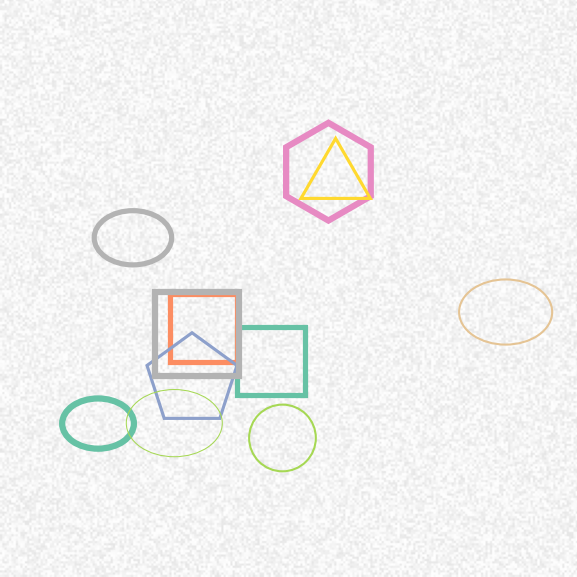[{"shape": "oval", "thickness": 3, "radius": 0.31, "center": [0.17, 0.266]}, {"shape": "square", "thickness": 2.5, "radius": 0.3, "center": [0.469, 0.374]}, {"shape": "square", "thickness": 2.5, "radius": 0.29, "center": [0.353, 0.431]}, {"shape": "pentagon", "thickness": 1.5, "radius": 0.41, "center": [0.332, 0.341]}, {"shape": "hexagon", "thickness": 3, "radius": 0.42, "center": [0.569, 0.702]}, {"shape": "oval", "thickness": 0.5, "radius": 0.42, "center": [0.302, 0.266]}, {"shape": "circle", "thickness": 1, "radius": 0.29, "center": [0.489, 0.241]}, {"shape": "triangle", "thickness": 1.5, "radius": 0.35, "center": [0.581, 0.69]}, {"shape": "oval", "thickness": 1, "radius": 0.4, "center": [0.876, 0.459]}, {"shape": "square", "thickness": 3, "radius": 0.36, "center": [0.342, 0.42]}, {"shape": "oval", "thickness": 2.5, "radius": 0.34, "center": [0.23, 0.587]}]